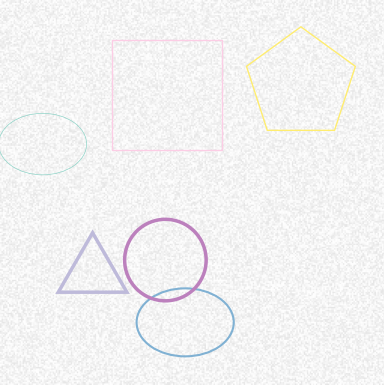[{"shape": "oval", "thickness": 0.5, "radius": 0.57, "center": [0.111, 0.626]}, {"shape": "triangle", "thickness": 2.5, "radius": 0.51, "center": [0.24, 0.292]}, {"shape": "oval", "thickness": 1.5, "radius": 0.63, "center": [0.481, 0.163]}, {"shape": "square", "thickness": 1, "radius": 0.71, "center": [0.435, 0.753]}, {"shape": "circle", "thickness": 2.5, "radius": 0.53, "center": [0.43, 0.324]}, {"shape": "pentagon", "thickness": 1, "radius": 0.74, "center": [0.782, 0.782]}]